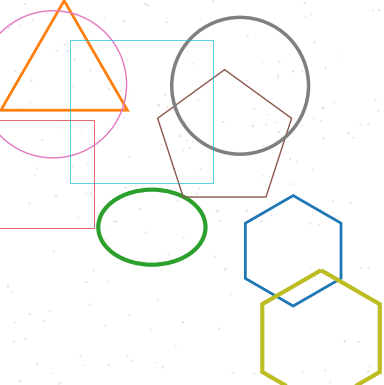[{"shape": "hexagon", "thickness": 2, "radius": 0.72, "center": [0.762, 0.349]}, {"shape": "triangle", "thickness": 2, "radius": 0.95, "center": [0.167, 0.809]}, {"shape": "oval", "thickness": 3, "radius": 0.7, "center": [0.395, 0.41]}, {"shape": "square", "thickness": 0.5, "radius": 0.7, "center": [0.105, 0.549]}, {"shape": "pentagon", "thickness": 1, "radius": 0.91, "center": [0.583, 0.636]}, {"shape": "circle", "thickness": 1, "radius": 0.96, "center": [0.138, 0.781]}, {"shape": "circle", "thickness": 2.5, "radius": 0.89, "center": [0.624, 0.777]}, {"shape": "hexagon", "thickness": 3, "radius": 0.88, "center": [0.834, 0.122]}, {"shape": "square", "thickness": 0.5, "radius": 0.93, "center": [0.367, 0.711]}]